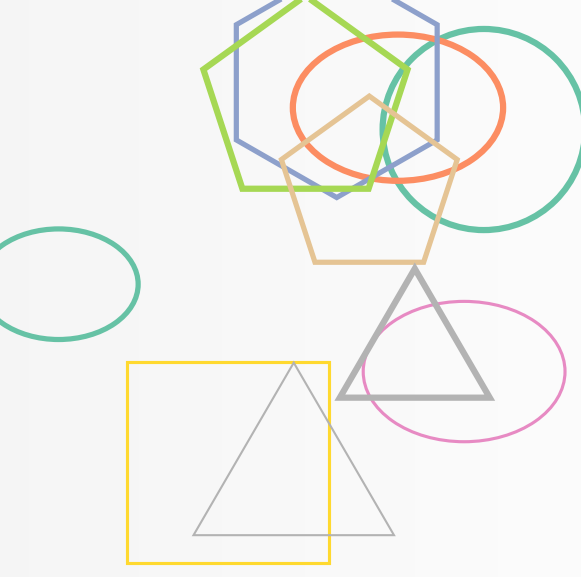[{"shape": "oval", "thickness": 2.5, "radius": 0.68, "center": [0.101, 0.507]}, {"shape": "circle", "thickness": 3, "radius": 0.87, "center": [0.832, 0.775]}, {"shape": "oval", "thickness": 3, "radius": 0.9, "center": [0.685, 0.813]}, {"shape": "hexagon", "thickness": 2.5, "radius": 1.0, "center": [0.579, 0.857]}, {"shape": "oval", "thickness": 1.5, "radius": 0.87, "center": [0.798, 0.356]}, {"shape": "pentagon", "thickness": 3, "radius": 0.92, "center": [0.526, 0.822]}, {"shape": "square", "thickness": 1.5, "radius": 0.87, "center": [0.393, 0.198]}, {"shape": "pentagon", "thickness": 2.5, "radius": 0.8, "center": [0.635, 0.674]}, {"shape": "triangle", "thickness": 1, "radius": 1.0, "center": [0.505, 0.172]}, {"shape": "triangle", "thickness": 3, "radius": 0.74, "center": [0.714, 0.385]}]